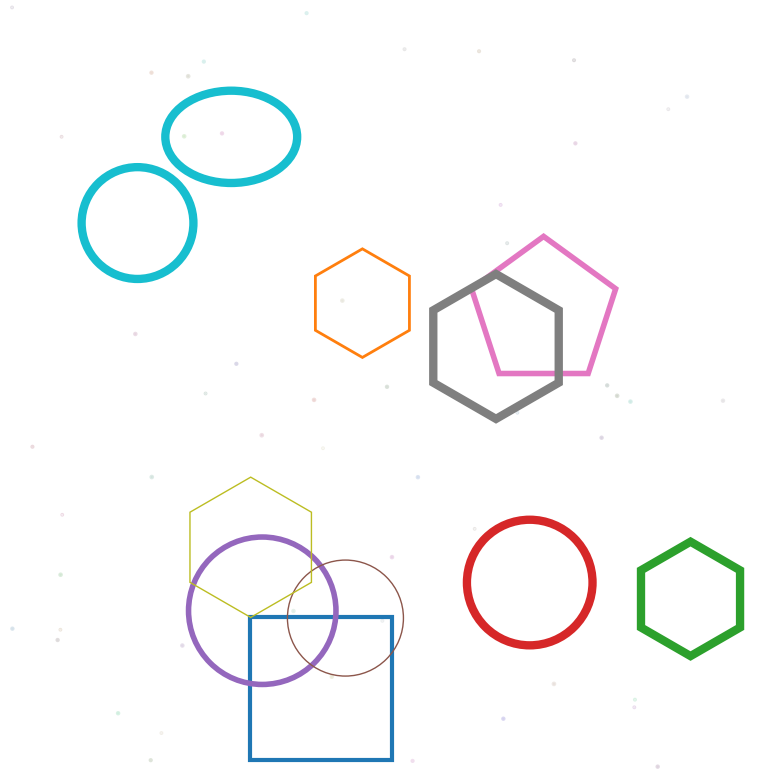[{"shape": "square", "thickness": 1.5, "radius": 0.46, "center": [0.417, 0.105]}, {"shape": "hexagon", "thickness": 1, "radius": 0.35, "center": [0.471, 0.606]}, {"shape": "hexagon", "thickness": 3, "radius": 0.37, "center": [0.897, 0.222]}, {"shape": "circle", "thickness": 3, "radius": 0.41, "center": [0.688, 0.243]}, {"shape": "circle", "thickness": 2, "radius": 0.48, "center": [0.341, 0.207]}, {"shape": "circle", "thickness": 0.5, "radius": 0.38, "center": [0.449, 0.197]}, {"shape": "pentagon", "thickness": 2, "radius": 0.49, "center": [0.706, 0.595]}, {"shape": "hexagon", "thickness": 3, "radius": 0.47, "center": [0.644, 0.55]}, {"shape": "hexagon", "thickness": 0.5, "radius": 0.46, "center": [0.326, 0.289]}, {"shape": "circle", "thickness": 3, "radius": 0.36, "center": [0.179, 0.71]}, {"shape": "oval", "thickness": 3, "radius": 0.43, "center": [0.3, 0.822]}]